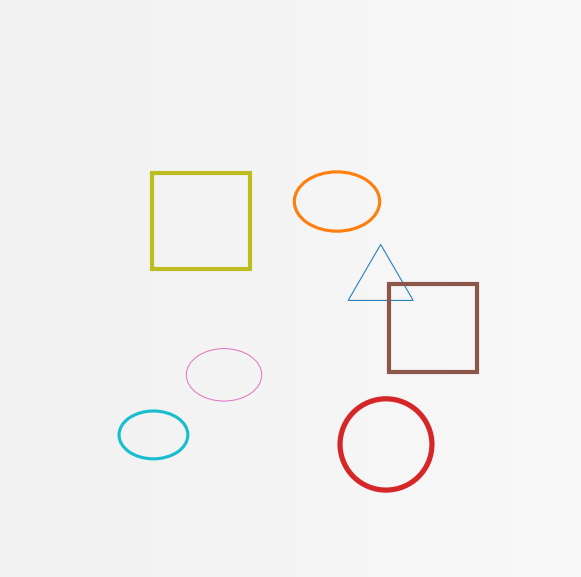[{"shape": "triangle", "thickness": 0.5, "radius": 0.32, "center": [0.655, 0.511]}, {"shape": "oval", "thickness": 1.5, "radius": 0.37, "center": [0.58, 0.65]}, {"shape": "circle", "thickness": 2.5, "radius": 0.4, "center": [0.664, 0.23]}, {"shape": "square", "thickness": 2, "radius": 0.38, "center": [0.745, 0.431]}, {"shape": "oval", "thickness": 0.5, "radius": 0.32, "center": [0.385, 0.35]}, {"shape": "square", "thickness": 2, "radius": 0.42, "center": [0.346, 0.616]}, {"shape": "oval", "thickness": 1.5, "radius": 0.3, "center": [0.264, 0.246]}]